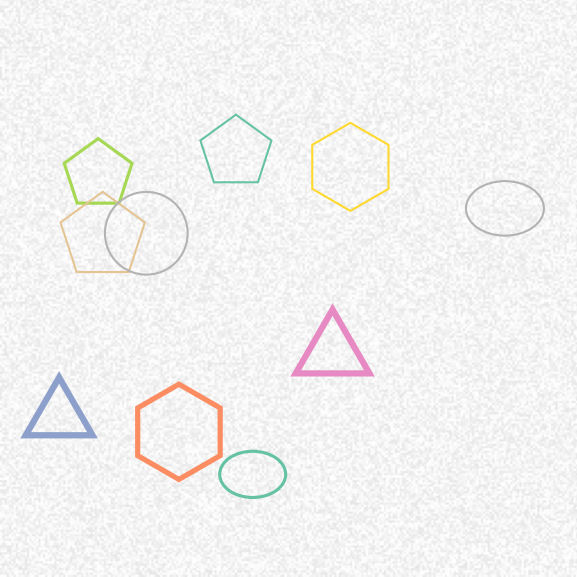[{"shape": "pentagon", "thickness": 1, "radius": 0.32, "center": [0.409, 0.736]}, {"shape": "oval", "thickness": 1.5, "radius": 0.29, "center": [0.438, 0.178]}, {"shape": "hexagon", "thickness": 2.5, "radius": 0.41, "center": [0.31, 0.251]}, {"shape": "triangle", "thickness": 3, "radius": 0.33, "center": [0.102, 0.279]}, {"shape": "triangle", "thickness": 3, "radius": 0.37, "center": [0.576, 0.389]}, {"shape": "pentagon", "thickness": 1.5, "radius": 0.31, "center": [0.17, 0.697]}, {"shape": "hexagon", "thickness": 1, "radius": 0.38, "center": [0.607, 0.71]}, {"shape": "pentagon", "thickness": 1, "radius": 0.38, "center": [0.178, 0.59]}, {"shape": "circle", "thickness": 1, "radius": 0.36, "center": [0.253, 0.595]}, {"shape": "oval", "thickness": 1, "radius": 0.34, "center": [0.874, 0.638]}]